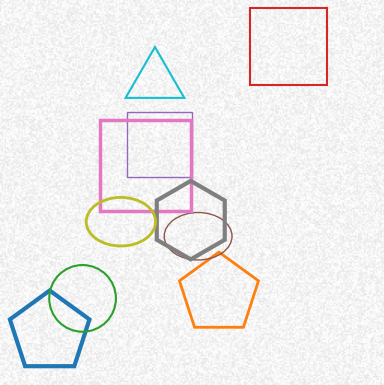[{"shape": "pentagon", "thickness": 3, "radius": 0.54, "center": [0.129, 0.137]}, {"shape": "pentagon", "thickness": 2, "radius": 0.54, "center": [0.569, 0.237]}, {"shape": "circle", "thickness": 1.5, "radius": 0.43, "center": [0.214, 0.225]}, {"shape": "square", "thickness": 1.5, "radius": 0.5, "center": [0.749, 0.879]}, {"shape": "square", "thickness": 1, "radius": 0.42, "center": [0.415, 0.625]}, {"shape": "oval", "thickness": 1, "radius": 0.44, "center": [0.515, 0.386]}, {"shape": "square", "thickness": 2.5, "radius": 0.59, "center": [0.379, 0.571]}, {"shape": "hexagon", "thickness": 3, "radius": 0.51, "center": [0.495, 0.428]}, {"shape": "oval", "thickness": 2, "radius": 0.45, "center": [0.314, 0.424]}, {"shape": "triangle", "thickness": 1.5, "radius": 0.44, "center": [0.402, 0.79]}]